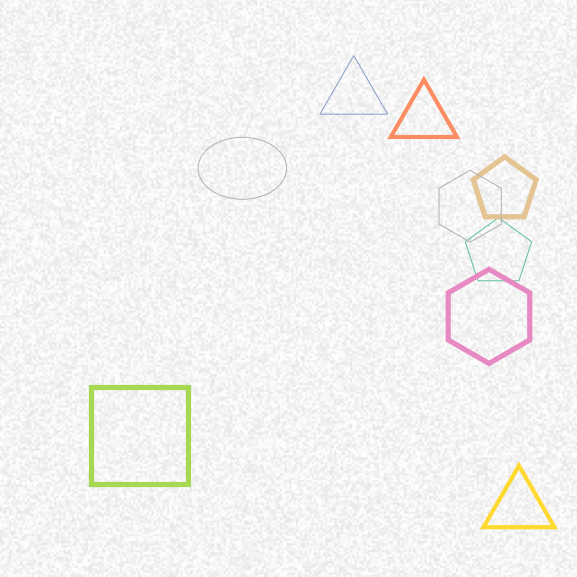[{"shape": "pentagon", "thickness": 0.5, "radius": 0.3, "center": [0.863, 0.562]}, {"shape": "triangle", "thickness": 2, "radius": 0.33, "center": [0.734, 0.795]}, {"shape": "triangle", "thickness": 0.5, "radius": 0.34, "center": [0.613, 0.835]}, {"shape": "hexagon", "thickness": 2.5, "radius": 0.41, "center": [0.847, 0.451]}, {"shape": "square", "thickness": 2.5, "radius": 0.42, "center": [0.242, 0.246]}, {"shape": "triangle", "thickness": 2, "radius": 0.35, "center": [0.899, 0.122]}, {"shape": "pentagon", "thickness": 2.5, "radius": 0.29, "center": [0.874, 0.67]}, {"shape": "hexagon", "thickness": 0.5, "radius": 0.31, "center": [0.814, 0.642]}, {"shape": "oval", "thickness": 0.5, "radius": 0.38, "center": [0.42, 0.708]}]